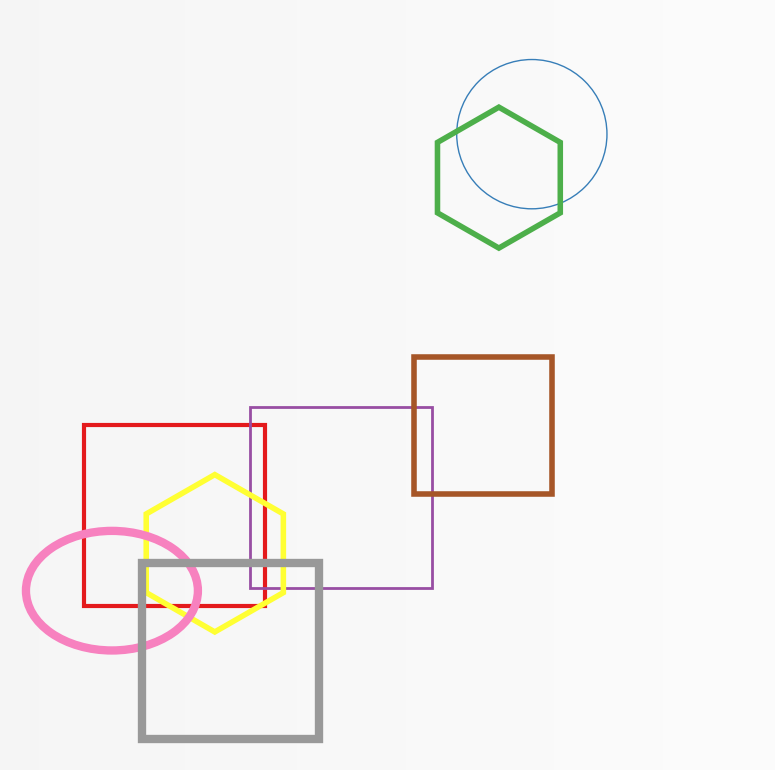[{"shape": "square", "thickness": 1.5, "radius": 0.59, "center": [0.225, 0.331]}, {"shape": "circle", "thickness": 0.5, "radius": 0.48, "center": [0.686, 0.826]}, {"shape": "hexagon", "thickness": 2, "radius": 0.46, "center": [0.644, 0.769]}, {"shape": "square", "thickness": 1, "radius": 0.59, "center": [0.44, 0.354]}, {"shape": "hexagon", "thickness": 2, "radius": 0.51, "center": [0.277, 0.281]}, {"shape": "square", "thickness": 2, "radius": 0.45, "center": [0.623, 0.448]}, {"shape": "oval", "thickness": 3, "radius": 0.55, "center": [0.144, 0.233]}, {"shape": "square", "thickness": 3, "radius": 0.57, "center": [0.297, 0.154]}]